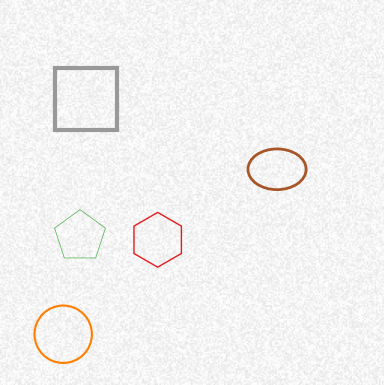[{"shape": "hexagon", "thickness": 1, "radius": 0.36, "center": [0.41, 0.377]}, {"shape": "pentagon", "thickness": 0.5, "radius": 0.35, "center": [0.208, 0.386]}, {"shape": "circle", "thickness": 1.5, "radius": 0.37, "center": [0.164, 0.132]}, {"shape": "oval", "thickness": 2, "radius": 0.38, "center": [0.72, 0.56]}, {"shape": "square", "thickness": 3, "radius": 0.4, "center": [0.223, 0.742]}]